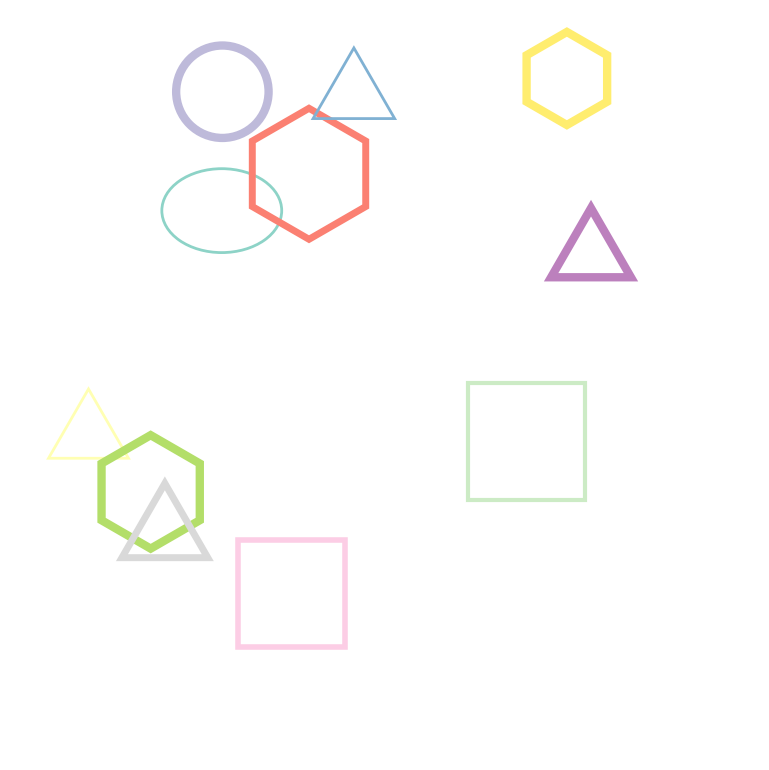[{"shape": "oval", "thickness": 1, "radius": 0.39, "center": [0.288, 0.726]}, {"shape": "triangle", "thickness": 1, "radius": 0.3, "center": [0.115, 0.435]}, {"shape": "circle", "thickness": 3, "radius": 0.3, "center": [0.289, 0.881]}, {"shape": "hexagon", "thickness": 2.5, "radius": 0.43, "center": [0.401, 0.774]}, {"shape": "triangle", "thickness": 1, "radius": 0.31, "center": [0.46, 0.877]}, {"shape": "hexagon", "thickness": 3, "radius": 0.37, "center": [0.196, 0.361]}, {"shape": "square", "thickness": 2, "radius": 0.35, "center": [0.378, 0.229]}, {"shape": "triangle", "thickness": 2.5, "radius": 0.32, "center": [0.214, 0.308]}, {"shape": "triangle", "thickness": 3, "radius": 0.3, "center": [0.768, 0.67]}, {"shape": "square", "thickness": 1.5, "radius": 0.38, "center": [0.684, 0.426]}, {"shape": "hexagon", "thickness": 3, "radius": 0.3, "center": [0.736, 0.898]}]